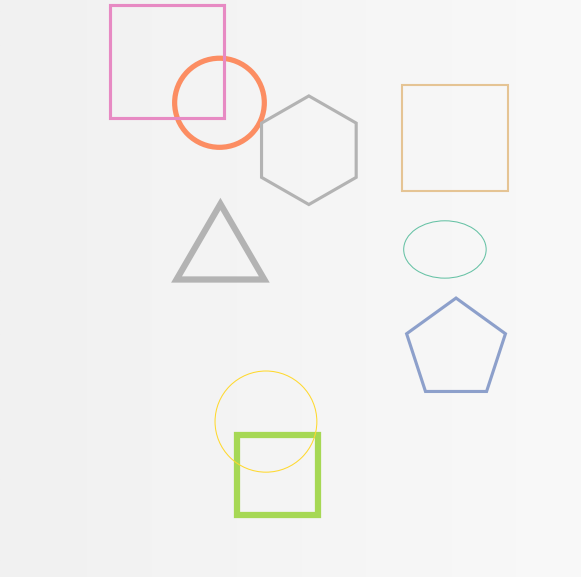[{"shape": "oval", "thickness": 0.5, "radius": 0.35, "center": [0.765, 0.567]}, {"shape": "circle", "thickness": 2.5, "radius": 0.39, "center": [0.378, 0.821]}, {"shape": "pentagon", "thickness": 1.5, "radius": 0.45, "center": [0.785, 0.394]}, {"shape": "square", "thickness": 1.5, "radius": 0.49, "center": [0.288, 0.892]}, {"shape": "square", "thickness": 3, "radius": 0.35, "center": [0.478, 0.177]}, {"shape": "circle", "thickness": 0.5, "radius": 0.44, "center": [0.458, 0.269]}, {"shape": "square", "thickness": 1, "radius": 0.46, "center": [0.783, 0.76]}, {"shape": "triangle", "thickness": 3, "radius": 0.44, "center": [0.379, 0.559]}, {"shape": "hexagon", "thickness": 1.5, "radius": 0.47, "center": [0.531, 0.739]}]